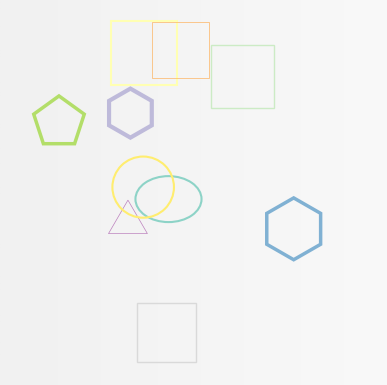[{"shape": "oval", "thickness": 1.5, "radius": 0.43, "center": [0.435, 0.483]}, {"shape": "square", "thickness": 1.5, "radius": 0.42, "center": [0.372, 0.862]}, {"shape": "hexagon", "thickness": 3, "radius": 0.32, "center": [0.337, 0.706]}, {"shape": "hexagon", "thickness": 2.5, "radius": 0.4, "center": [0.758, 0.406]}, {"shape": "square", "thickness": 0.5, "radius": 0.36, "center": [0.466, 0.869]}, {"shape": "pentagon", "thickness": 2.5, "radius": 0.34, "center": [0.152, 0.682]}, {"shape": "square", "thickness": 1, "radius": 0.38, "center": [0.43, 0.137]}, {"shape": "triangle", "thickness": 0.5, "radius": 0.29, "center": [0.33, 0.422]}, {"shape": "square", "thickness": 1, "radius": 0.41, "center": [0.626, 0.8]}, {"shape": "circle", "thickness": 1.5, "radius": 0.4, "center": [0.369, 0.514]}]